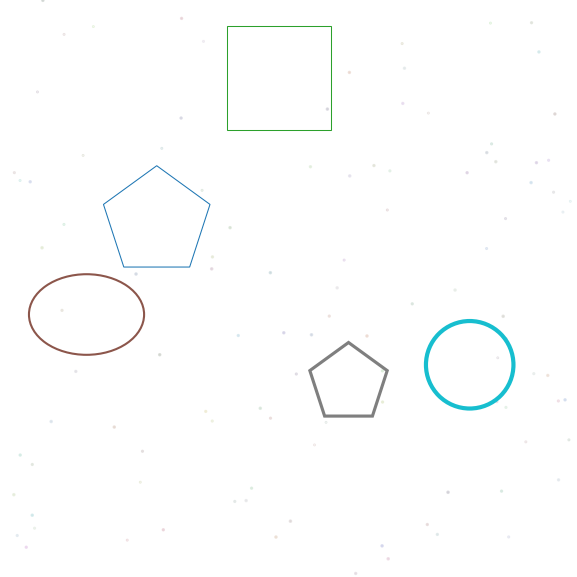[{"shape": "pentagon", "thickness": 0.5, "radius": 0.48, "center": [0.271, 0.615]}, {"shape": "square", "thickness": 0.5, "radius": 0.45, "center": [0.483, 0.864]}, {"shape": "oval", "thickness": 1, "radius": 0.5, "center": [0.15, 0.455]}, {"shape": "pentagon", "thickness": 1.5, "radius": 0.35, "center": [0.604, 0.336]}, {"shape": "circle", "thickness": 2, "radius": 0.38, "center": [0.813, 0.367]}]